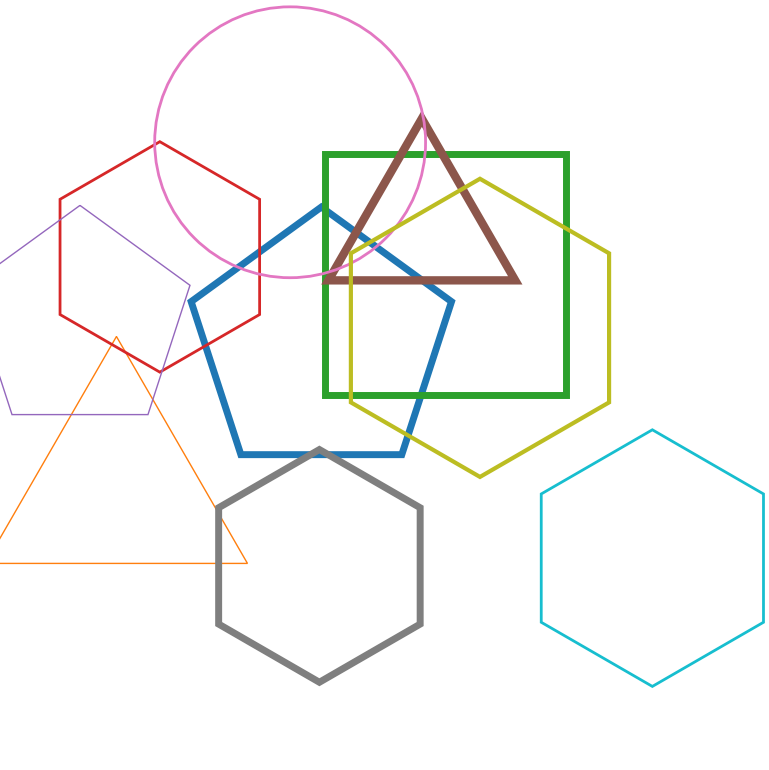[{"shape": "pentagon", "thickness": 2.5, "radius": 0.89, "center": [0.417, 0.553]}, {"shape": "triangle", "thickness": 0.5, "radius": 0.98, "center": [0.151, 0.367]}, {"shape": "square", "thickness": 2.5, "radius": 0.78, "center": [0.578, 0.644]}, {"shape": "hexagon", "thickness": 1, "radius": 0.75, "center": [0.208, 0.666]}, {"shape": "pentagon", "thickness": 0.5, "radius": 0.75, "center": [0.104, 0.583]}, {"shape": "triangle", "thickness": 3, "radius": 0.7, "center": [0.548, 0.706]}, {"shape": "circle", "thickness": 1, "radius": 0.88, "center": [0.377, 0.815]}, {"shape": "hexagon", "thickness": 2.5, "radius": 0.76, "center": [0.415, 0.265]}, {"shape": "hexagon", "thickness": 1.5, "radius": 0.97, "center": [0.623, 0.574]}, {"shape": "hexagon", "thickness": 1, "radius": 0.83, "center": [0.847, 0.275]}]